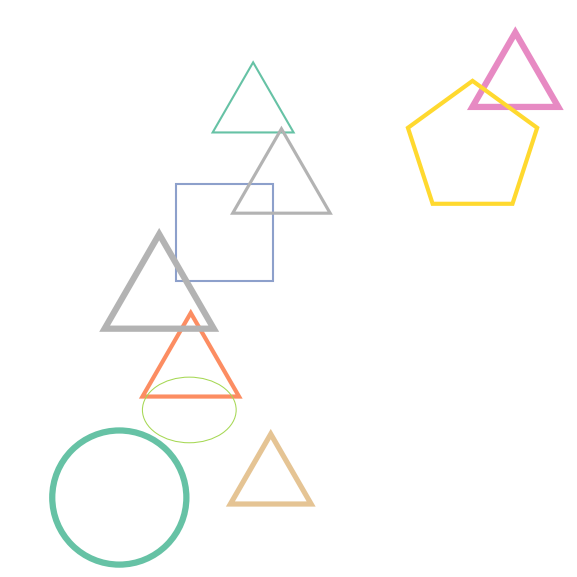[{"shape": "circle", "thickness": 3, "radius": 0.58, "center": [0.207, 0.138]}, {"shape": "triangle", "thickness": 1, "radius": 0.4, "center": [0.438, 0.81]}, {"shape": "triangle", "thickness": 2, "radius": 0.48, "center": [0.33, 0.361]}, {"shape": "square", "thickness": 1, "radius": 0.42, "center": [0.389, 0.596]}, {"shape": "triangle", "thickness": 3, "radius": 0.43, "center": [0.892, 0.857]}, {"shape": "oval", "thickness": 0.5, "radius": 0.41, "center": [0.328, 0.289]}, {"shape": "pentagon", "thickness": 2, "radius": 0.59, "center": [0.818, 0.741]}, {"shape": "triangle", "thickness": 2.5, "radius": 0.4, "center": [0.469, 0.167]}, {"shape": "triangle", "thickness": 1.5, "radius": 0.49, "center": [0.487, 0.679]}, {"shape": "triangle", "thickness": 3, "radius": 0.55, "center": [0.276, 0.485]}]